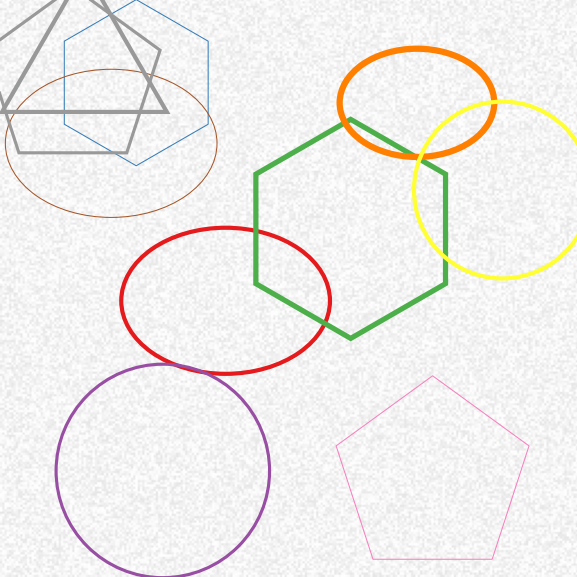[{"shape": "oval", "thickness": 2, "radius": 0.9, "center": [0.391, 0.478]}, {"shape": "hexagon", "thickness": 0.5, "radius": 0.72, "center": [0.236, 0.856]}, {"shape": "hexagon", "thickness": 2.5, "radius": 0.95, "center": [0.607, 0.603]}, {"shape": "circle", "thickness": 1.5, "radius": 0.92, "center": [0.282, 0.184]}, {"shape": "oval", "thickness": 3, "radius": 0.67, "center": [0.722, 0.821]}, {"shape": "circle", "thickness": 2, "radius": 0.77, "center": [0.87, 0.67]}, {"shape": "oval", "thickness": 0.5, "radius": 0.92, "center": [0.193, 0.751]}, {"shape": "pentagon", "thickness": 0.5, "radius": 0.88, "center": [0.749, 0.173]}, {"shape": "triangle", "thickness": 2, "radius": 0.82, "center": [0.146, 0.888]}, {"shape": "pentagon", "thickness": 1.5, "radius": 0.79, "center": [0.126, 0.863]}]